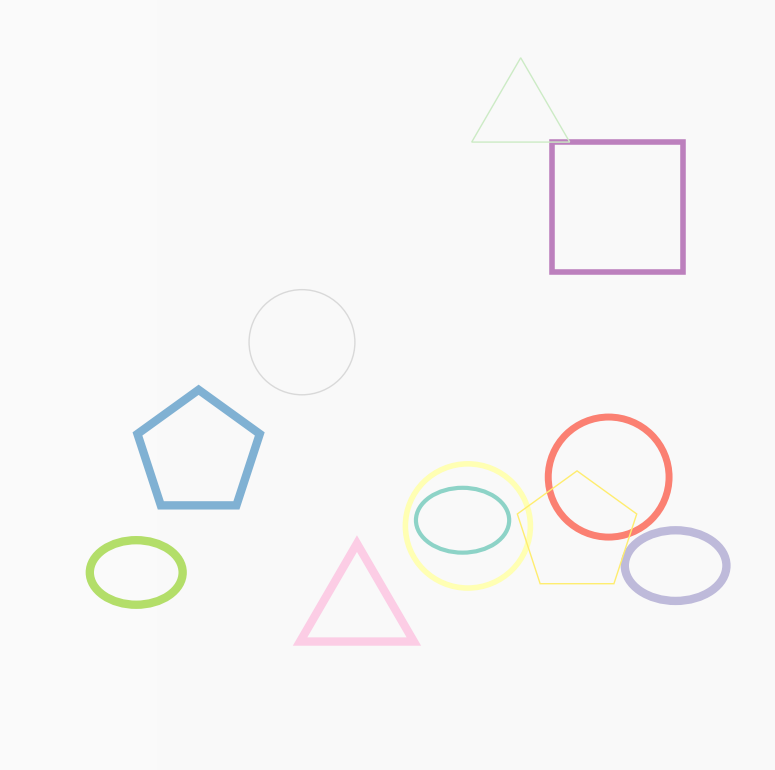[{"shape": "oval", "thickness": 1.5, "radius": 0.3, "center": [0.597, 0.324]}, {"shape": "circle", "thickness": 2, "radius": 0.4, "center": [0.604, 0.317]}, {"shape": "oval", "thickness": 3, "radius": 0.33, "center": [0.872, 0.265]}, {"shape": "circle", "thickness": 2.5, "radius": 0.39, "center": [0.785, 0.38]}, {"shape": "pentagon", "thickness": 3, "radius": 0.41, "center": [0.256, 0.411]}, {"shape": "oval", "thickness": 3, "radius": 0.3, "center": [0.176, 0.257]}, {"shape": "triangle", "thickness": 3, "radius": 0.42, "center": [0.461, 0.209]}, {"shape": "circle", "thickness": 0.5, "radius": 0.34, "center": [0.39, 0.556]}, {"shape": "square", "thickness": 2, "radius": 0.42, "center": [0.797, 0.731]}, {"shape": "triangle", "thickness": 0.5, "radius": 0.36, "center": [0.672, 0.852]}, {"shape": "pentagon", "thickness": 0.5, "radius": 0.4, "center": [0.745, 0.307]}]